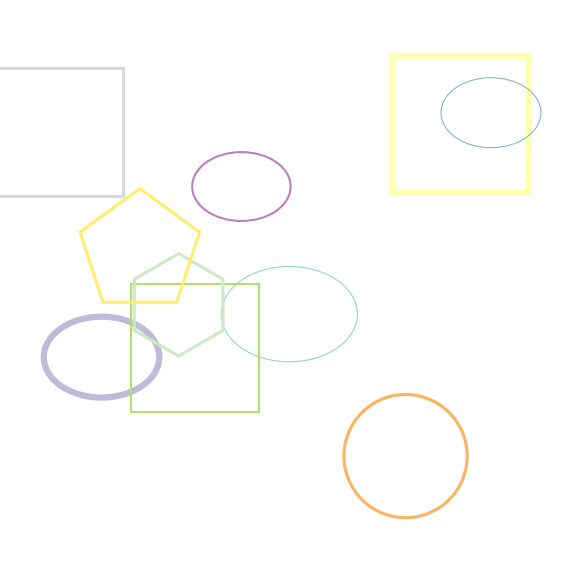[{"shape": "oval", "thickness": 0.5, "radius": 0.59, "center": [0.501, 0.455]}, {"shape": "square", "thickness": 3, "radius": 0.59, "center": [0.798, 0.784]}, {"shape": "oval", "thickness": 3, "radius": 0.5, "center": [0.176, 0.381]}, {"shape": "oval", "thickness": 0.5, "radius": 0.43, "center": [0.85, 0.804]}, {"shape": "circle", "thickness": 1.5, "radius": 0.53, "center": [0.702, 0.209]}, {"shape": "square", "thickness": 1, "radius": 0.55, "center": [0.337, 0.396]}, {"shape": "square", "thickness": 1.5, "radius": 0.56, "center": [0.102, 0.771]}, {"shape": "oval", "thickness": 1, "radius": 0.43, "center": [0.418, 0.676]}, {"shape": "hexagon", "thickness": 1.5, "radius": 0.44, "center": [0.309, 0.471]}, {"shape": "pentagon", "thickness": 1.5, "radius": 0.54, "center": [0.242, 0.564]}]